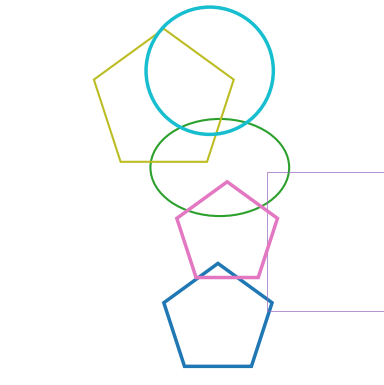[{"shape": "pentagon", "thickness": 2.5, "radius": 0.74, "center": [0.566, 0.168]}, {"shape": "oval", "thickness": 1.5, "radius": 0.9, "center": [0.571, 0.565]}, {"shape": "square", "thickness": 0.5, "radius": 0.9, "center": [0.874, 0.373]}, {"shape": "pentagon", "thickness": 2.5, "radius": 0.69, "center": [0.59, 0.39]}, {"shape": "pentagon", "thickness": 1.5, "radius": 0.95, "center": [0.425, 0.734]}, {"shape": "circle", "thickness": 2.5, "radius": 0.83, "center": [0.545, 0.816]}]